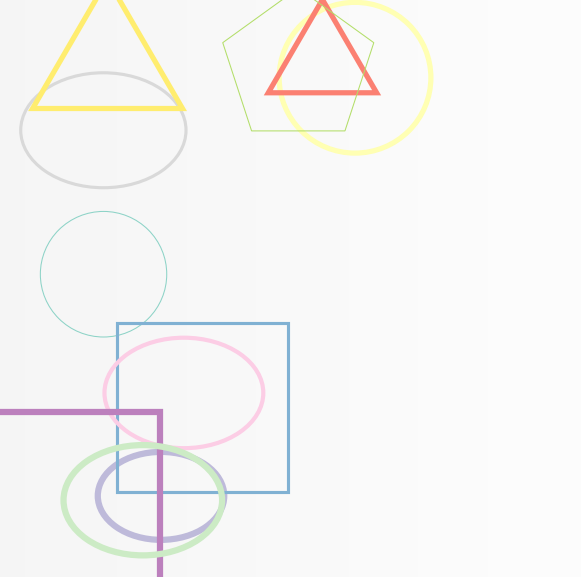[{"shape": "circle", "thickness": 0.5, "radius": 0.54, "center": [0.178, 0.524]}, {"shape": "circle", "thickness": 2.5, "radius": 0.65, "center": [0.611, 0.865]}, {"shape": "oval", "thickness": 3, "radius": 0.54, "center": [0.277, 0.14]}, {"shape": "triangle", "thickness": 2.5, "radius": 0.54, "center": [0.555, 0.892]}, {"shape": "square", "thickness": 1.5, "radius": 0.73, "center": [0.348, 0.293]}, {"shape": "pentagon", "thickness": 0.5, "radius": 0.68, "center": [0.513, 0.883]}, {"shape": "oval", "thickness": 2, "radius": 0.68, "center": [0.316, 0.319]}, {"shape": "oval", "thickness": 1.5, "radius": 0.71, "center": [0.178, 0.774]}, {"shape": "square", "thickness": 3, "radius": 0.73, "center": [0.129, 0.14]}, {"shape": "oval", "thickness": 3, "radius": 0.68, "center": [0.246, 0.133]}, {"shape": "triangle", "thickness": 2.5, "radius": 0.74, "center": [0.185, 0.886]}]